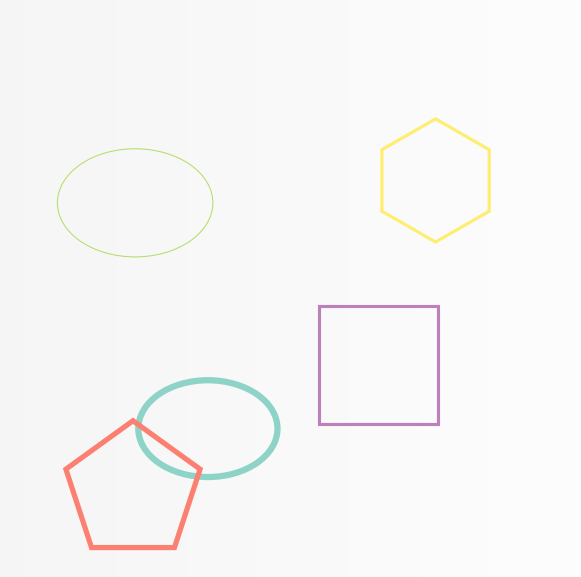[{"shape": "oval", "thickness": 3, "radius": 0.6, "center": [0.358, 0.257]}, {"shape": "pentagon", "thickness": 2.5, "radius": 0.61, "center": [0.229, 0.149]}, {"shape": "oval", "thickness": 0.5, "radius": 0.67, "center": [0.232, 0.648]}, {"shape": "square", "thickness": 1.5, "radius": 0.51, "center": [0.651, 0.368]}, {"shape": "hexagon", "thickness": 1.5, "radius": 0.53, "center": [0.749, 0.687]}]